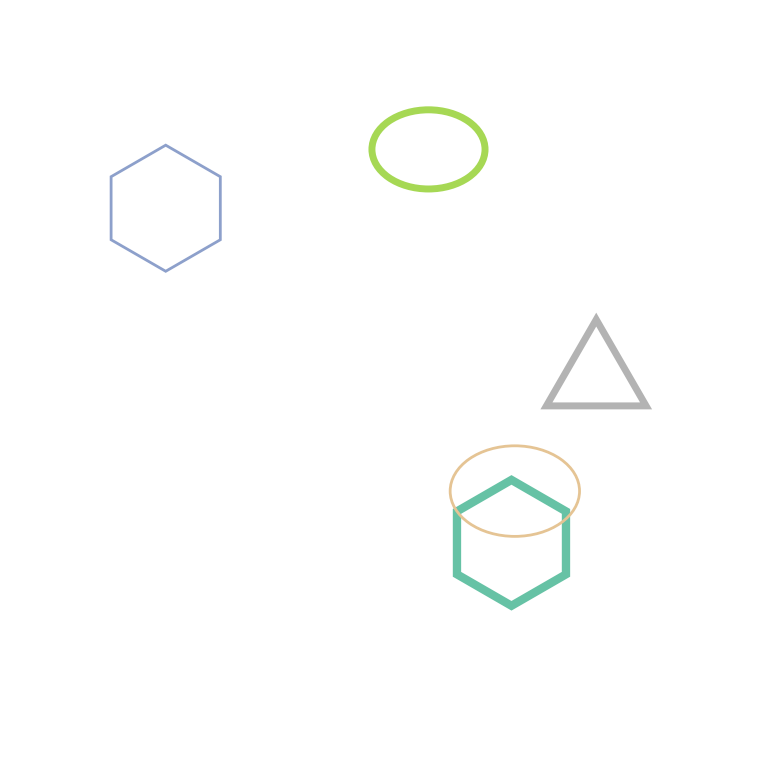[{"shape": "hexagon", "thickness": 3, "radius": 0.41, "center": [0.664, 0.295]}, {"shape": "hexagon", "thickness": 1, "radius": 0.41, "center": [0.215, 0.73]}, {"shape": "oval", "thickness": 2.5, "radius": 0.37, "center": [0.556, 0.806]}, {"shape": "oval", "thickness": 1, "radius": 0.42, "center": [0.669, 0.362]}, {"shape": "triangle", "thickness": 2.5, "radius": 0.37, "center": [0.774, 0.51]}]